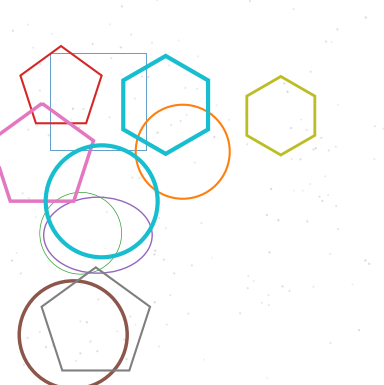[{"shape": "square", "thickness": 0.5, "radius": 0.63, "center": [0.254, 0.736]}, {"shape": "circle", "thickness": 1.5, "radius": 0.61, "center": [0.475, 0.606]}, {"shape": "circle", "thickness": 0.5, "radius": 0.53, "center": [0.21, 0.394]}, {"shape": "pentagon", "thickness": 1.5, "radius": 0.55, "center": [0.158, 0.77]}, {"shape": "oval", "thickness": 1, "radius": 0.7, "center": [0.254, 0.389]}, {"shape": "circle", "thickness": 2.5, "radius": 0.7, "center": [0.19, 0.13]}, {"shape": "pentagon", "thickness": 2.5, "radius": 0.7, "center": [0.109, 0.591]}, {"shape": "pentagon", "thickness": 1.5, "radius": 0.74, "center": [0.249, 0.157]}, {"shape": "hexagon", "thickness": 2, "radius": 0.51, "center": [0.729, 0.699]}, {"shape": "circle", "thickness": 3, "radius": 0.73, "center": [0.264, 0.477]}, {"shape": "hexagon", "thickness": 3, "radius": 0.64, "center": [0.43, 0.728]}]